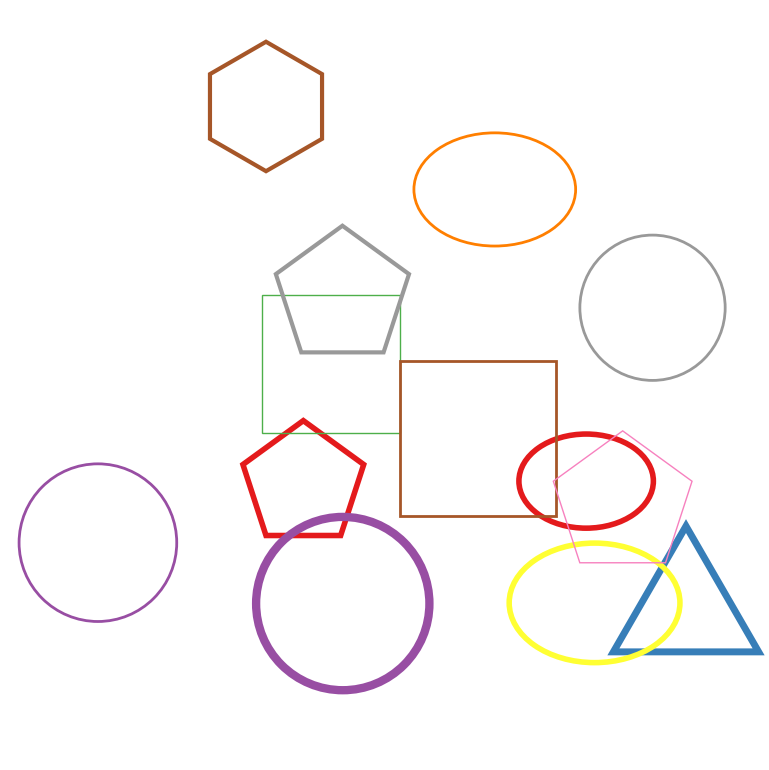[{"shape": "oval", "thickness": 2, "radius": 0.44, "center": [0.761, 0.375]}, {"shape": "pentagon", "thickness": 2, "radius": 0.41, "center": [0.394, 0.371]}, {"shape": "triangle", "thickness": 2.5, "radius": 0.54, "center": [0.891, 0.208]}, {"shape": "square", "thickness": 0.5, "radius": 0.45, "center": [0.43, 0.528]}, {"shape": "circle", "thickness": 3, "radius": 0.56, "center": [0.445, 0.216]}, {"shape": "circle", "thickness": 1, "radius": 0.51, "center": [0.127, 0.295]}, {"shape": "oval", "thickness": 1, "radius": 0.53, "center": [0.643, 0.754]}, {"shape": "oval", "thickness": 2, "radius": 0.55, "center": [0.772, 0.217]}, {"shape": "hexagon", "thickness": 1.5, "radius": 0.42, "center": [0.345, 0.862]}, {"shape": "square", "thickness": 1, "radius": 0.51, "center": [0.621, 0.431]}, {"shape": "pentagon", "thickness": 0.5, "radius": 0.47, "center": [0.809, 0.346]}, {"shape": "circle", "thickness": 1, "radius": 0.47, "center": [0.847, 0.6]}, {"shape": "pentagon", "thickness": 1.5, "radius": 0.45, "center": [0.445, 0.616]}]